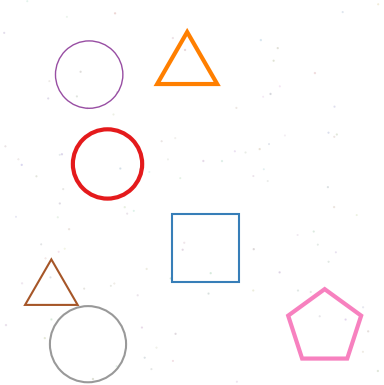[{"shape": "circle", "thickness": 3, "radius": 0.45, "center": [0.279, 0.574]}, {"shape": "square", "thickness": 1.5, "radius": 0.44, "center": [0.534, 0.356]}, {"shape": "circle", "thickness": 1, "radius": 0.44, "center": [0.232, 0.806]}, {"shape": "triangle", "thickness": 3, "radius": 0.45, "center": [0.486, 0.827]}, {"shape": "triangle", "thickness": 1.5, "radius": 0.39, "center": [0.133, 0.247]}, {"shape": "pentagon", "thickness": 3, "radius": 0.5, "center": [0.843, 0.149]}, {"shape": "circle", "thickness": 1.5, "radius": 0.49, "center": [0.229, 0.106]}]